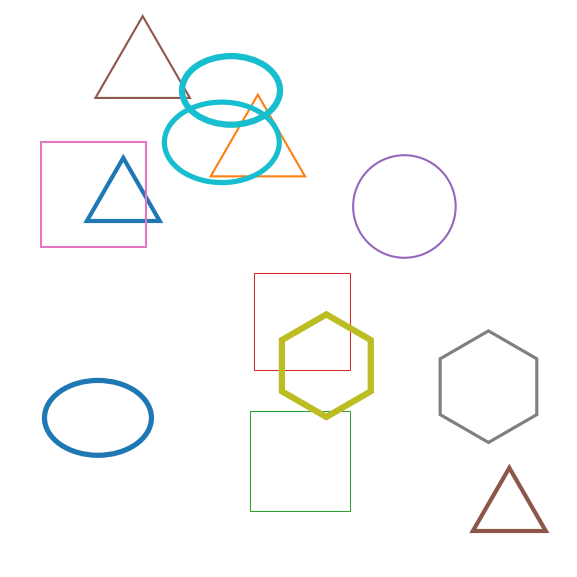[{"shape": "oval", "thickness": 2.5, "radius": 0.46, "center": [0.17, 0.276]}, {"shape": "triangle", "thickness": 2, "radius": 0.36, "center": [0.213, 0.653]}, {"shape": "triangle", "thickness": 1, "radius": 0.47, "center": [0.446, 0.741]}, {"shape": "square", "thickness": 0.5, "radius": 0.43, "center": [0.519, 0.2]}, {"shape": "square", "thickness": 0.5, "radius": 0.42, "center": [0.523, 0.442]}, {"shape": "circle", "thickness": 1, "radius": 0.44, "center": [0.7, 0.642]}, {"shape": "triangle", "thickness": 2, "radius": 0.36, "center": [0.882, 0.116]}, {"shape": "triangle", "thickness": 1, "radius": 0.47, "center": [0.247, 0.877]}, {"shape": "square", "thickness": 1, "radius": 0.45, "center": [0.161, 0.662]}, {"shape": "hexagon", "thickness": 1.5, "radius": 0.48, "center": [0.846, 0.33]}, {"shape": "hexagon", "thickness": 3, "radius": 0.44, "center": [0.565, 0.366]}, {"shape": "oval", "thickness": 2.5, "radius": 0.5, "center": [0.384, 0.753]}, {"shape": "oval", "thickness": 3, "radius": 0.42, "center": [0.4, 0.843]}]